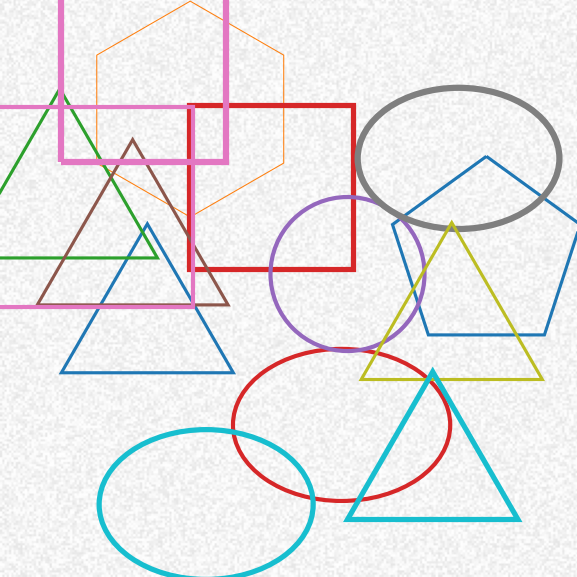[{"shape": "triangle", "thickness": 1.5, "radius": 0.86, "center": [0.255, 0.44]}, {"shape": "pentagon", "thickness": 1.5, "radius": 0.85, "center": [0.842, 0.557]}, {"shape": "hexagon", "thickness": 0.5, "radius": 0.93, "center": [0.329, 0.81]}, {"shape": "triangle", "thickness": 1.5, "radius": 0.98, "center": [0.104, 0.65]}, {"shape": "oval", "thickness": 2, "radius": 0.94, "center": [0.592, 0.263]}, {"shape": "square", "thickness": 2.5, "radius": 0.71, "center": [0.469, 0.675]}, {"shape": "circle", "thickness": 2, "radius": 0.67, "center": [0.602, 0.525]}, {"shape": "triangle", "thickness": 1.5, "radius": 0.95, "center": [0.23, 0.567]}, {"shape": "square", "thickness": 2, "radius": 0.87, "center": [0.16, 0.64]}, {"shape": "square", "thickness": 3, "radius": 0.71, "center": [0.249, 0.861]}, {"shape": "oval", "thickness": 3, "radius": 0.87, "center": [0.794, 0.725]}, {"shape": "triangle", "thickness": 1.5, "radius": 0.91, "center": [0.782, 0.433]}, {"shape": "triangle", "thickness": 2.5, "radius": 0.85, "center": [0.749, 0.185]}, {"shape": "oval", "thickness": 2.5, "radius": 0.93, "center": [0.357, 0.125]}]